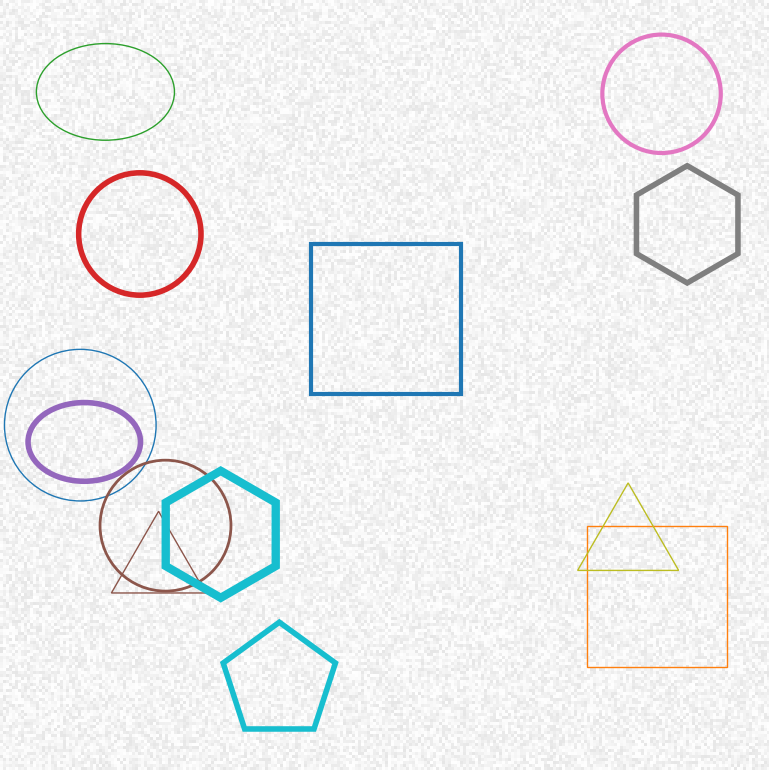[{"shape": "square", "thickness": 1.5, "radius": 0.49, "center": [0.501, 0.586]}, {"shape": "circle", "thickness": 0.5, "radius": 0.49, "center": [0.104, 0.448]}, {"shape": "square", "thickness": 0.5, "radius": 0.46, "center": [0.853, 0.225]}, {"shape": "oval", "thickness": 0.5, "radius": 0.45, "center": [0.137, 0.881]}, {"shape": "circle", "thickness": 2, "radius": 0.4, "center": [0.182, 0.696]}, {"shape": "oval", "thickness": 2, "radius": 0.37, "center": [0.109, 0.426]}, {"shape": "triangle", "thickness": 0.5, "radius": 0.35, "center": [0.206, 0.265]}, {"shape": "circle", "thickness": 1, "radius": 0.43, "center": [0.215, 0.317]}, {"shape": "circle", "thickness": 1.5, "radius": 0.38, "center": [0.859, 0.878]}, {"shape": "hexagon", "thickness": 2, "radius": 0.38, "center": [0.892, 0.709]}, {"shape": "triangle", "thickness": 0.5, "radius": 0.38, "center": [0.816, 0.297]}, {"shape": "hexagon", "thickness": 3, "radius": 0.41, "center": [0.287, 0.306]}, {"shape": "pentagon", "thickness": 2, "radius": 0.38, "center": [0.363, 0.115]}]